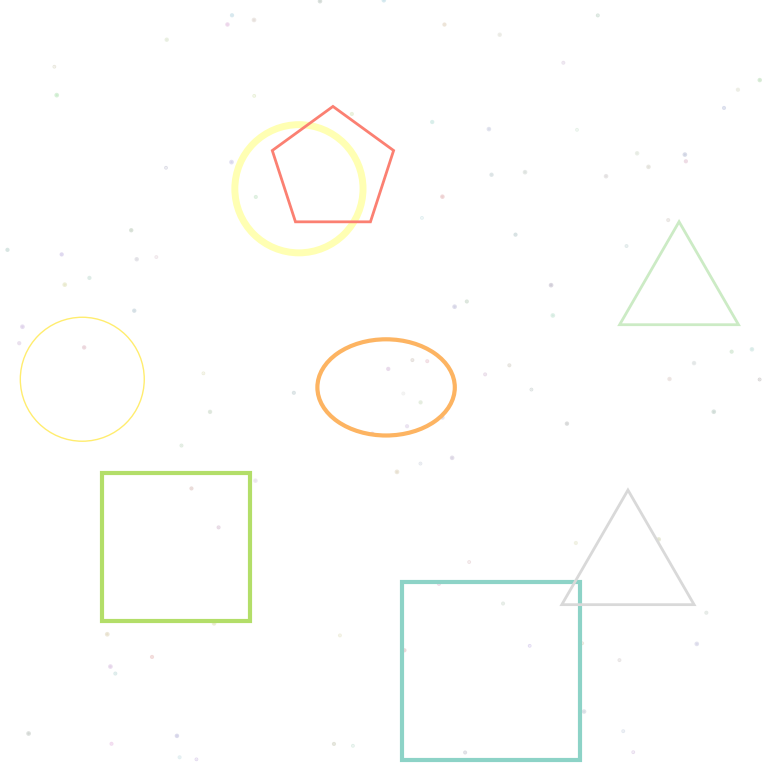[{"shape": "square", "thickness": 1.5, "radius": 0.58, "center": [0.638, 0.129]}, {"shape": "circle", "thickness": 2.5, "radius": 0.42, "center": [0.388, 0.755]}, {"shape": "pentagon", "thickness": 1, "radius": 0.41, "center": [0.432, 0.779]}, {"shape": "oval", "thickness": 1.5, "radius": 0.45, "center": [0.501, 0.497]}, {"shape": "square", "thickness": 1.5, "radius": 0.48, "center": [0.229, 0.29]}, {"shape": "triangle", "thickness": 1, "radius": 0.5, "center": [0.816, 0.264]}, {"shape": "triangle", "thickness": 1, "radius": 0.45, "center": [0.882, 0.623]}, {"shape": "circle", "thickness": 0.5, "radius": 0.4, "center": [0.107, 0.507]}]